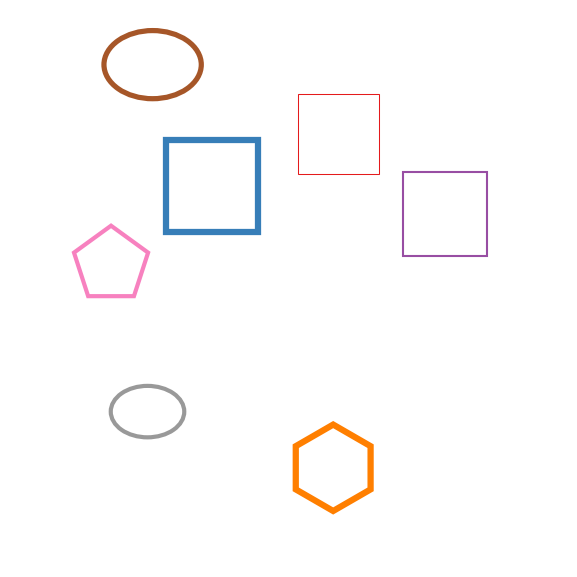[{"shape": "square", "thickness": 0.5, "radius": 0.35, "center": [0.587, 0.767]}, {"shape": "square", "thickness": 3, "radius": 0.4, "center": [0.368, 0.677]}, {"shape": "square", "thickness": 1, "radius": 0.37, "center": [0.771, 0.629]}, {"shape": "hexagon", "thickness": 3, "radius": 0.37, "center": [0.577, 0.189]}, {"shape": "oval", "thickness": 2.5, "radius": 0.42, "center": [0.264, 0.887]}, {"shape": "pentagon", "thickness": 2, "radius": 0.34, "center": [0.192, 0.541]}, {"shape": "oval", "thickness": 2, "radius": 0.32, "center": [0.255, 0.286]}]